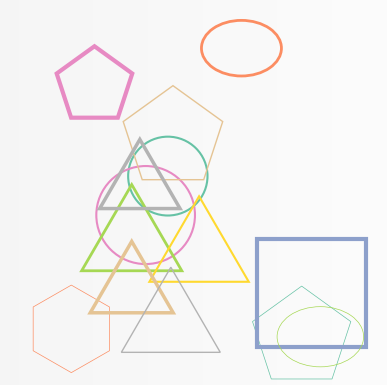[{"shape": "circle", "thickness": 1.5, "radius": 0.51, "center": [0.433, 0.543]}, {"shape": "pentagon", "thickness": 0.5, "radius": 0.67, "center": [0.778, 0.124]}, {"shape": "hexagon", "thickness": 0.5, "radius": 0.57, "center": [0.184, 0.146]}, {"shape": "oval", "thickness": 2, "radius": 0.52, "center": [0.623, 0.875]}, {"shape": "square", "thickness": 3, "radius": 0.7, "center": [0.803, 0.24]}, {"shape": "pentagon", "thickness": 3, "radius": 0.51, "center": [0.244, 0.777]}, {"shape": "circle", "thickness": 1.5, "radius": 0.64, "center": [0.376, 0.441]}, {"shape": "triangle", "thickness": 2, "radius": 0.75, "center": [0.34, 0.371]}, {"shape": "oval", "thickness": 0.5, "radius": 0.56, "center": [0.827, 0.125]}, {"shape": "triangle", "thickness": 1.5, "radius": 0.74, "center": [0.514, 0.342]}, {"shape": "pentagon", "thickness": 1, "radius": 0.67, "center": [0.446, 0.642]}, {"shape": "triangle", "thickness": 2.5, "radius": 0.62, "center": [0.34, 0.249]}, {"shape": "triangle", "thickness": 2.5, "radius": 0.6, "center": [0.361, 0.518]}, {"shape": "triangle", "thickness": 1, "radius": 0.74, "center": [0.441, 0.159]}]